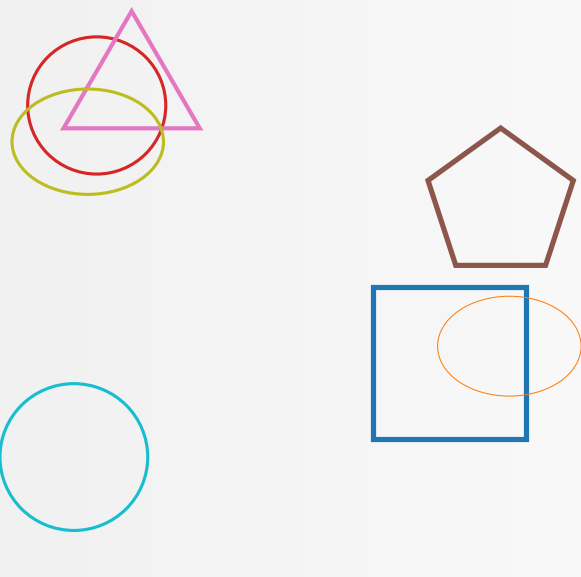[{"shape": "square", "thickness": 2.5, "radius": 0.66, "center": [0.773, 0.37]}, {"shape": "oval", "thickness": 0.5, "radius": 0.62, "center": [0.876, 0.4]}, {"shape": "circle", "thickness": 1.5, "radius": 0.59, "center": [0.166, 0.817]}, {"shape": "pentagon", "thickness": 2.5, "radius": 0.66, "center": [0.861, 0.646]}, {"shape": "triangle", "thickness": 2, "radius": 0.68, "center": [0.226, 0.845]}, {"shape": "oval", "thickness": 1.5, "radius": 0.65, "center": [0.151, 0.754]}, {"shape": "circle", "thickness": 1.5, "radius": 0.64, "center": [0.127, 0.208]}]